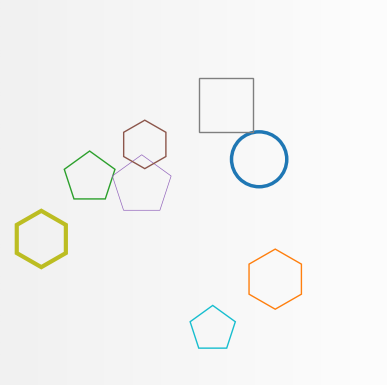[{"shape": "circle", "thickness": 2.5, "radius": 0.36, "center": [0.669, 0.586]}, {"shape": "hexagon", "thickness": 1, "radius": 0.39, "center": [0.71, 0.275]}, {"shape": "pentagon", "thickness": 1, "radius": 0.34, "center": [0.231, 0.539]}, {"shape": "pentagon", "thickness": 0.5, "radius": 0.4, "center": [0.366, 0.518]}, {"shape": "hexagon", "thickness": 1, "radius": 0.31, "center": [0.374, 0.625]}, {"shape": "square", "thickness": 1, "radius": 0.35, "center": [0.584, 0.728]}, {"shape": "hexagon", "thickness": 3, "radius": 0.37, "center": [0.107, 0.379]}, {"shape": "pentagon", "thickness": 1, "radius": 0.31, "center": [0.549, 0.145]}]